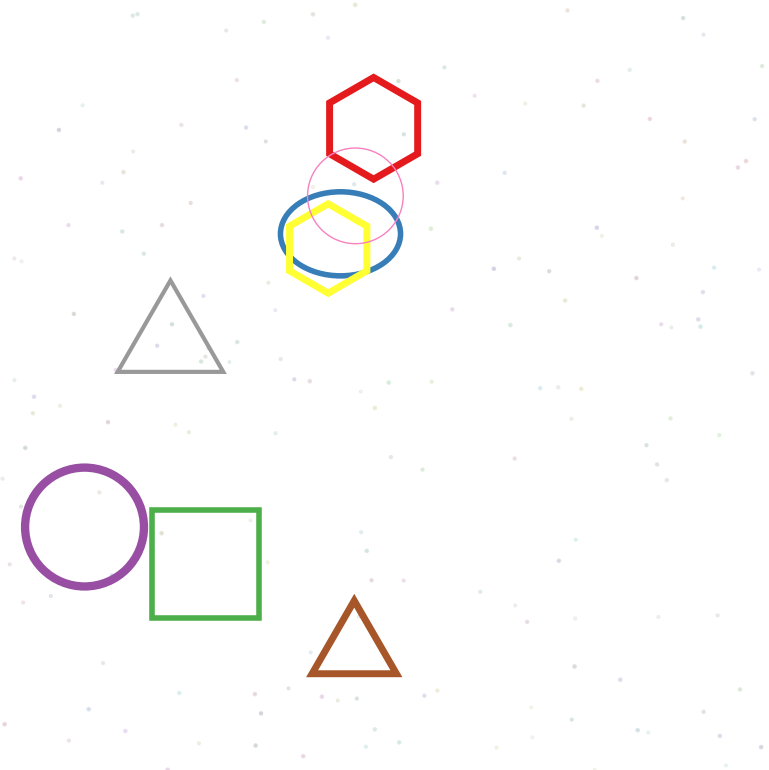[{"shape": "hexagon", "thickness": 2.5, "radius": 0.33, "center": [0.485, 0.833]}, {"shape": "oval", "thickness": 2, "radius": 0.39, "center": [0.442, 0.696]}, {"shape": "square", "thickness": 2, "radius": 0.35, "center": [0.267, 0.268]}, {"shape": "circle", "thickness": 3, "radius": 0.39, "center": [0.11, 0.316]}, {"shape": "hexagon", "thickness": 2.5, "radius": 0.29, "center": [0.426, 0.677]}, {"shape": "triangle", "thickness": 2.5, "radius": 0.32, "center": [0.46, 0.157]}, {"shape": "circle", "thickness": 0.5, "radius": 0.31, "center": [0.462, 0.746]}, {"shape": "triangle", "thickness": 1.5, "radius": 0.4, "center": [0.221, 0.557]}]